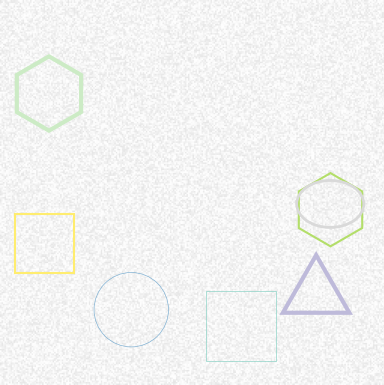[{"shape": "square", "thickness": 0.5, "radius": 0.46, "center": [0.626, 0.153]}, {"shape": "triangle", "thickness": 3, "radius": 0.5, "center": [0.821, 0.238]}, {"shape": "circle", "thickness": 0.5, "radius": 0.48, "center": [0.341, 0.196]}, {"shape": "hexagon", "thickness": 1.5, "radius": 0.48, "center": [0.858, 0.455]}, {"shape": "oval", "thickness": 2, "radius": 0.44, "center": [0.858, 0.47]}, {"shape": "hexagon", "thickness": 3, "radius": 0.48, "center": [0.127, 0.757]}, {"shape": "square", "thickness": 1.5, "radius": 0.38, "center": [0.116, 0.368]}]